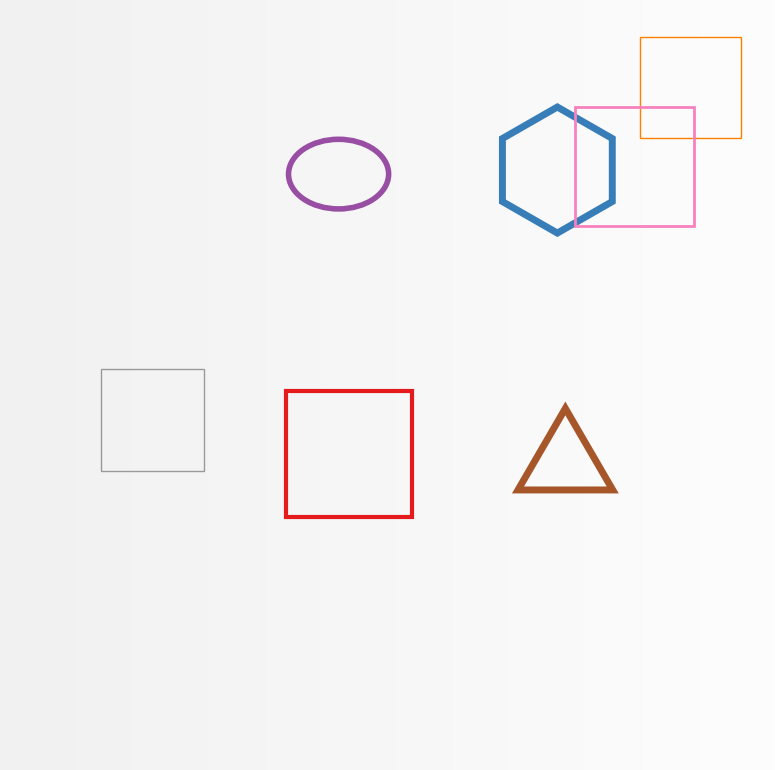[{"shape": "square", "thickness": 1.5, "radius": 0.41, "center": [0.45, 0.41]}, {"shape": "hexagon", "thickness": 2.5, "radius": 0.41, "center": [0.719, 0.779]}, {"shape": "oval", "thickness": 2, "radius": 0.32, "center": [0.437, 0.774]}, {"shape": "square", "thickness": 0.5, "radius": 0.33, "center": [0.892, 0.887]}, {"shape": "triangle", "thickness": 2.5, "radius": 0.35, "center": [0.729, 0.399]}, {"shape": "square", "thickness": 1, "radius": 0.39, "center": [0.819, 0.783]}, {"shape": "square", "thickness": 0.5, "radius": 0.33, "center": [0.197, 0.455]}]